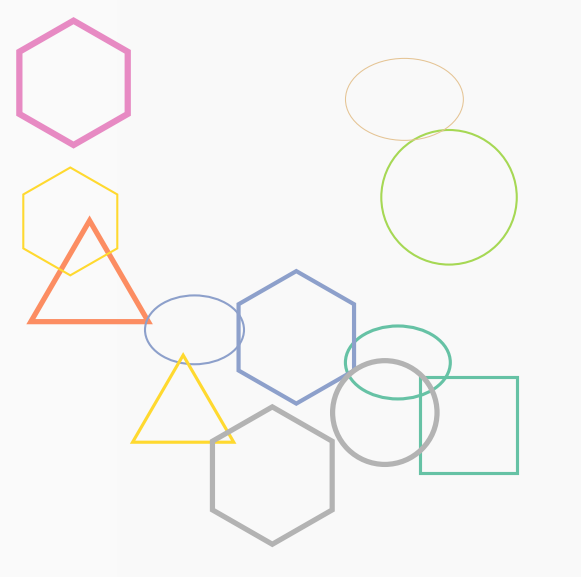[{"shape": "square", "thickness": 1.5, "radius": 0.42, "center": [0.805, 0.263]}, {"shape": "oval", "thickness": 1.5, "radius": 0.45, "center": [0.684, 0.371]}, {"shape": "triangle", "thickness": 2.5, "radius": 0.58, "center": [0.154, 0.5]}, {"shape": "oval", "thickness": 1, "radius": 0.43, "center": [0.335, 0.428]}, {"shape": "hexagon", "thickness": 2, "radius": 0.57, "center": [0.51, 0.415]}, {"shape": "hexagon", "thickness": 3, "radius": 0.54, "center": [0.127, 0.856]}, {"shape": "circle", "thickness": 1, "radius": 0.58, "center": [0.773, 0.658]}, {"shape": "hexagon", "thickness": 1, "radius": 0.47, "center": [0.121, 0.616]}, {"shape": "triangle", "thickness": 1.5, "radius": 0.5, "center": [0.315, 0.284]}, {"shape": "oval", "thickness": 0.5, "radius": 0.51, "center": [0.696, 0.827]}, {"shape": "hexagon", "thickness": 2.5, "radius": 0.59, "center": [0.468, 0.176]}, {"shape": "circle", "thickness": 2.5, "radius": 0.45, "center": [0.662, 0.285]}]